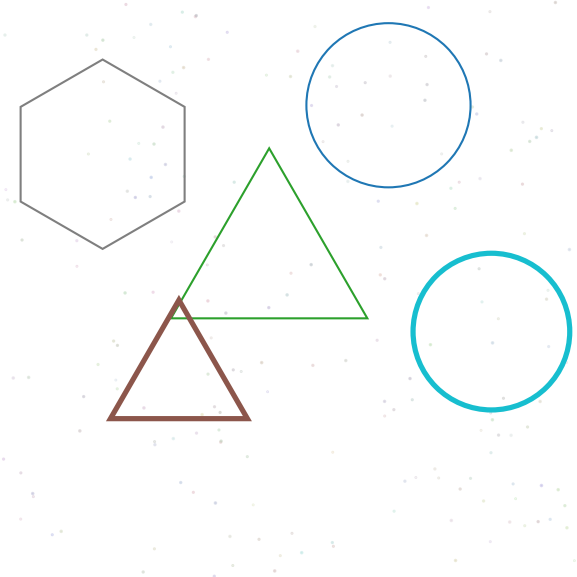[{"shape": "circle", "thickness": 1, "radius": 0.71, "center": [0.673, 0.817]}, {"shape": "triangle", "thickness": 1, "radius": 0.98, "center": [0.466, 0.546]}, {"shape": "triangle", "thickness": 2.5, "radius": 0.68, "center": [0.31, 0.343]}, {"shape": "hexagon", "thickness": 1, "radius": 0.82, "center": [0.178, 0.732]}, {"shape": "circle", "thickness": 2.5, "radius": 0.68, "center": [0.851, 0.425]}]